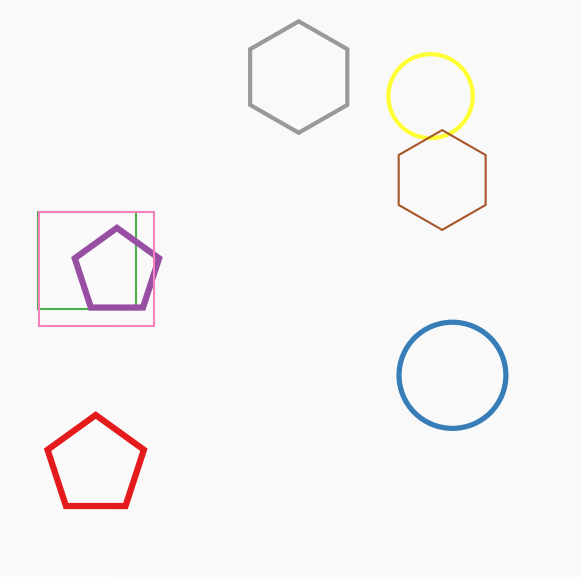[{"shape": "pentagon", "thickness": 3, "radius": 0.44, "center": [0.165, 0.193]}, {"shape": "circle", "thickness": 2.5, "radius": 0.46, "center": [0.778, 0.349]}, {"shape": "square", "thickness": 1, "radius": 0.42, "center": [0.149, 0.548]}, {"shape": "pentagon", "thickness": 3, "radius": 0.38, "center": [0.201, 0.528]}, {"shape": "circle", "thickness": 2, "radius": 0.36, "center": [0.741, 0.833]}, {"shape": "hexagon", "thickness": 1, "radius": 0.43, "center": [0.761, 0.687]}, {"shape": "square", "thickness": 1, "radius": 0.49, "center": [0.166, 0.533]}, {"shape": "hexagon", "thickness": 2, "radius": 0.48, "center": [0.514, 0.866]}]